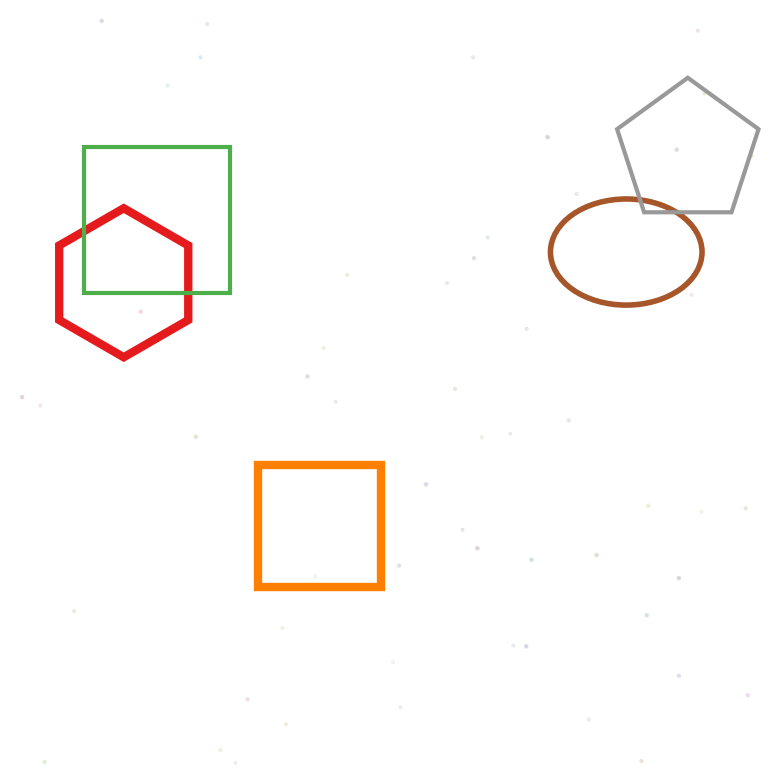[{"shape": "hexagon", "thickness": 3, "radius": 0.48, "center": [0.161, 0.633]}, {"shape": "square", "thickness": 1.5, "radius": 0.47, "center": [0.204, 0.714]}, {"shape": "square", "thickness": 3, "radius": 0.4, "center": [0.415, 0.317]}, {"shape": "oval", "thickness": 2, "radius": 0.49, "center": [0.813, 0.673]}, {"shape": "pentagon", "thickness": 1.5, "radius": 0.48, "center": [0.893, 0.802]}]